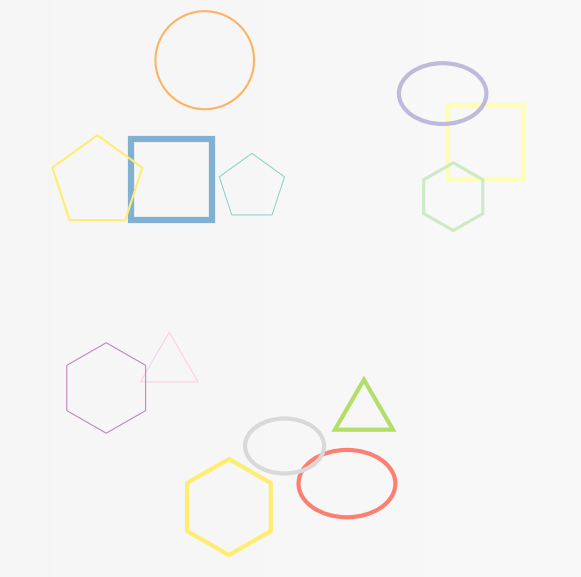[{"shape": "pentagon", "thickness": 0.5, "radius": 0.29, "center": [0.433, 0.675]}, {"shape": "square", "thickness": 2, "radius": 0.32, "center": [0.835, 0.753]}, {"shape": "oval", "thickness": 2, "radius": 0.38, "center": [0.762, 0.837]}, {"shape": "oval", "thickness": 2, "radius": 0.42, "center": [0.597, 0.162]}, {"shape": "square", "thickness": 3, "radius": 0.35, "center": [0.295, 0.688]}, {"shape": "circle", "thickness": 1, "radius": 0.42, "center": [0.352, 0.895]}, {"shape": "triangle", "thickness": 2, "radius": 0.29, "center": [0.626, 0.284]}, {"shape": "triangle", "thickness": 0.5, "radius": 0.29, "center": [0.291, 0.367]}, {"shape": "oval", "thickness": 2, "radius": 0.34, "center": [0.49, 0.227]}, {"shape": "hexagon", "thickness": 0.5, "radius": 0.39, "center": [0.183, 0.327]}, {"shape": "hexagon", "thickness": 1.5, "radius": 0.29, "center": [0.78, 0.659]}, {"shape": "hexagon", "thickness": 2, "radius": 0.42, "center": [0.394, 0.121]}, {"shape": "pentagon", "thickness": 1, "radius": 0.41, "center": [0.168, 0.684]}]